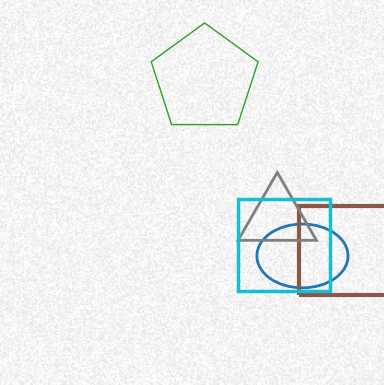[{"shape": "oval", "thickness": 2, "radius": 0.59, "center": [0.786, 0.335]}, {"shape": "pentagon", "thickness": 1, "radius": 0.73, "center": [0.532, 0.794]}, {"shape": "square", "thickness": 3, "radius": 0.58, "center": [0.892, 0.348]}, {"shape": "triangle", "thickness": 2, "radius": 0.59, "center": [0.72, 0.435]}, {"shape": "square", "thickness": 2.5, "radius": 0.6, "center": [0.737, 0.363]}]